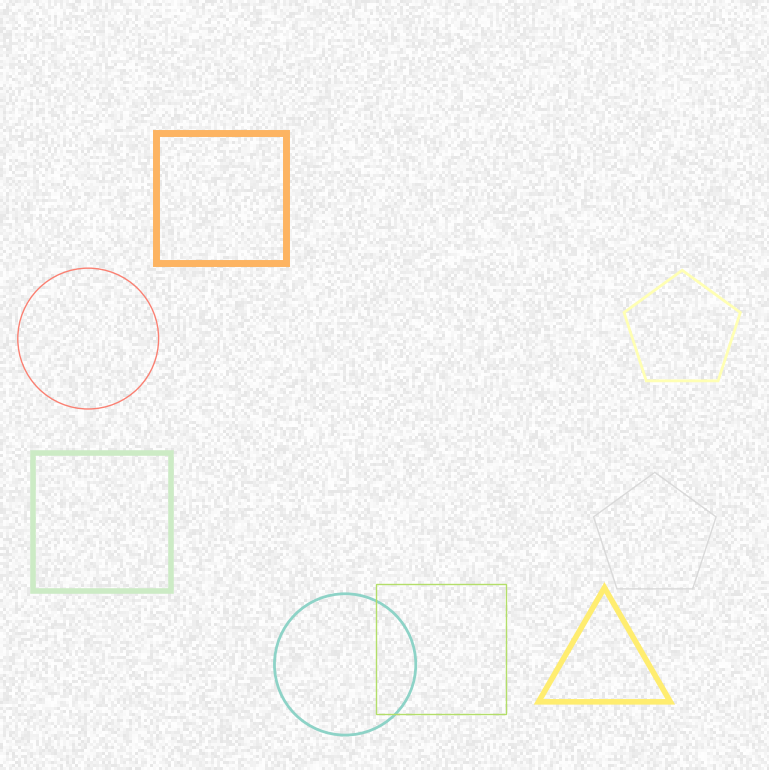[{"shape": "circle", "thickness": 1, "radius": 0.46, "center": [0.448, 0.137]}, {"shape": "pentagon", "thickness": 1, "radius": 0.4, "center": [0.886, 0.57]}, {"shape": "circle", "thickness": 0.5, "radius": 0.46, "center": [0.115, 0.56]}, {"shape": "square", "thickness": 2.5, "radius": 0.42, "center": [0.287, 0.743]}, {"shape": "square", "thickness": 0.5, "radius": 0.42, "center": [0.572, 0.157]}, {"shape": "pentagon", "thickness": 0.5, "radius": 0.42, "center": [0.85, 0.303]}, {"shape": "square", "thickness": 2, "radius": 0.45, "center": [0.133, 0.322]}, {"shape": "triangle", "thickness": 2, "radius": 0.49, "center": [0.785, 0.138]}]